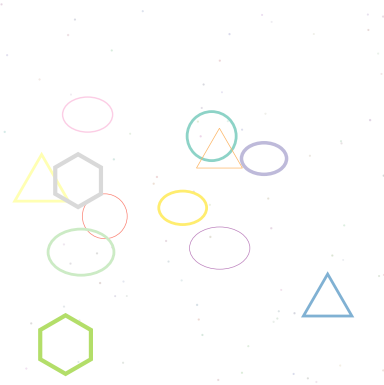[{"shape": "circle", "thickness": 2, "radius": 0.32, "center": [0.55, 0.646]}, {"shape": "triangle", "thickness": 2, "radius": 0.4, "center": [0.108, 0.518]}, {"shape": "oval", "thickness": 2.5, "radius": 0.29, "center": [0.686, 0.588]}, {"shape": "circle", "thickness": 0.5, "radius": 0.29, "center": [0.272, 0.438]}, {"shape": "triangle", "thickness": 2, "radius": 0.36, "center": [0.851, 0.216]}, {"shape": "triangle", "thickness": 0.5, "radius": 0.34, "center": [0.57, 0.598]}, {"shape": "hexagon", "thickness": 3, "radius": 0.38, "center": [0.17, 0.105]}, {"shape": "oval", "thickness": 1, "radius": 0.33, "center": [0.228, 0.702]}, {"shape": "hexagon", "thickness": 3, "radius": 0.34, "center": [0.203, 0.531]}, {"shape": "oval", "thickness": 0.5, "radius": 0.39, "center": [0.571, 0.356]}, {"shape": "oval", "thickness": 2, "radius": 0.43, "center": [0.21, 0.345]}, {"shape": "oval", "thickness": 2, "radius": 0.31, "center": [0.475, 0.46]}]